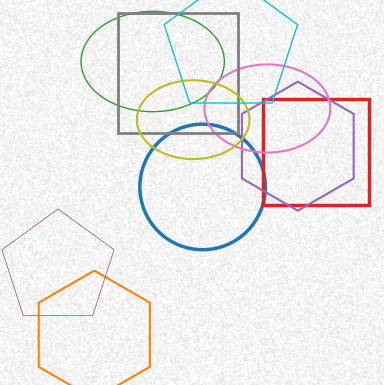[{"shape": "circle", "thickness": 2.5, "radius": 0.82, "center": [0.526, 0.514]}, {"shape": "hexagon", "thickness": 1.5, "radius": 0.83, "center": [0.245, 0.13]}, {"shape": "oval", "thickness": 1, "radius": 0.93, "center": [0.397, 0.84]}, {"shape": "square", "thickness": 2.5, "radius": 0.68, "center": [0.821, 0.605]}, {"shape": "hexagon", "thickness": 1.5, "radius": 0.84, "center": [0.774, 0.62]}, {"shape": "pentagon", "thickness": 0.5, "radius": 0.77, "center": [0.151, 0.304]}, {"shape": "oval", "thickness": 1.5, "radius": 0.82, "center": [0.695, 0.718]}, {"shape": "square", "thickness": 2, "radius": 0.78, "center": [0.462, 0.81]}, {"shape": "oval", "thickness": 1.5, "radius": 0.73, "center": [0.502, 0.689]}, {"shape": "pentagon", "thickness": 1, "radius": 0.91, "center": [0.6, 0.88]}]